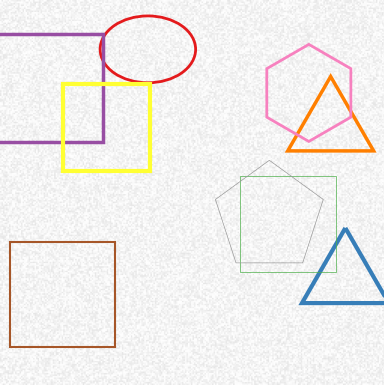[{"shape": "oval", "thickness": 2, "radius": 0.62, "center": [0.384, 0.872]}, {"shape": "triangle", "thickness": 3, "radius": 0.65, "center": [0.897, 0.278]}, {"shape": "square", "thickness": 0.5, "radius": 0.62, "center": [0.748, 0.419]}, {"shape": "square", "thickness": 2.5, "radius": 0.7, "center": [0.129, 0.772]}, {"shape": "triangle", "thickness": 2.5, "radius": 0.64, "center": [0.859, 0.672]}, {"shape": "square", "thickness": 3, "radius": 0.57, "center": [0.277, 0.668]}, {"shape": "square", "thickness": 1.5, "radius": 0.68, "center": [0.162, 0.235]}, {"shape": "hexagon", "thickness": 2, "radius": 0.63, "center": [0.802, 0.759]}, {"shape": "pentagon", "thickness": 0.5, "radius": 0.74, "center": [0.7, 0.436]}]